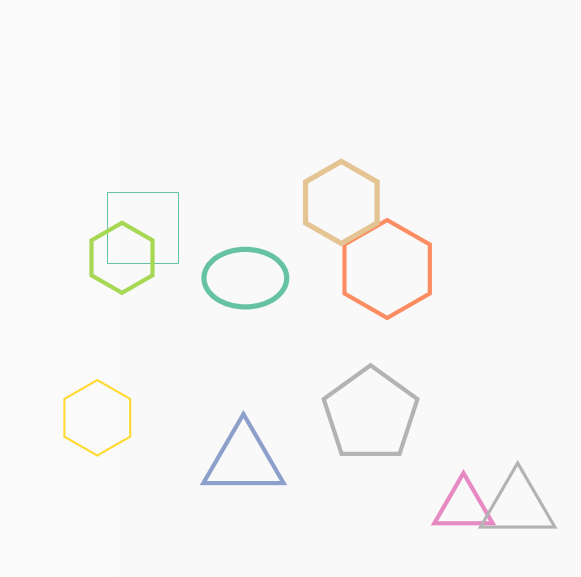[{"shape": "oval", "thickness": 2.5, "radius": 0.36, "center": [0.422, 0.518]}, {"shape": "square", "thickness": 0.5, "radius": 0.31, "center": [0.246, 0.606]}, {"shape": "hexagon", "thickness": 2, "radius": 0.42, "center": [0.666, 0.533]}, {"shape": "triangle", "thickness": 2, "radius": 0.4, "center": [0.419, 0.202]}, {"shape": "triangle", "thickness": 2, "radius": 0.29, "center": [0.797, 0.122]}, {"shape": "hexagon", "thickness": 2, "radius": 0.3, "center": [0.21, 0.553]}, {"shape": "hexagon", "thickness": 1, "radius": 0.33, "center": [0.167, 0.276]}, {"shape": "hexagon", "thickness": 2.5, "radius": 0.36, "center": [0.587, 0.649]}, {"shape": "pentagon", "thickness": 2, "radius": 0.42, "center": [0.638, 0.282]}, {"shape": "triangle", "thickness": 1.5, "radius": 0.37, "center": [0.891, 0.123]}]